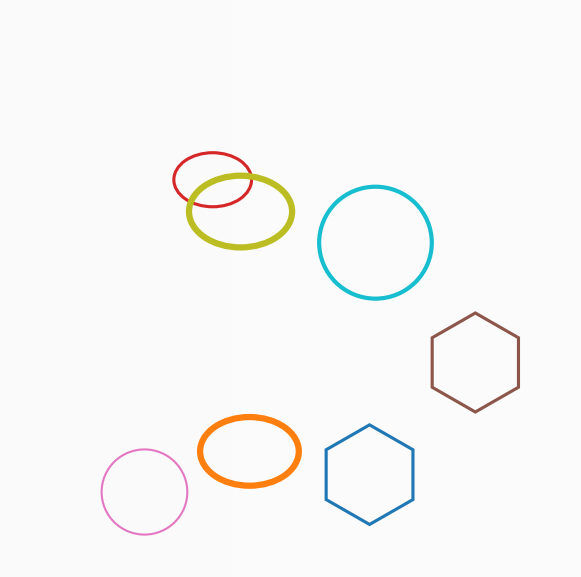[{"shape": "hexagon", "thickness": 1.5, "radius": 0.43, "center": [0.636, 0.177]}, {"shape": "oval", "thickness": 3, "radius": 0.42, "center": [0.429, 0.218]}, {"shape": "oval", "thickness": 1.5, "radius": 0.33, "center": [0.366, 0.688]}, {"shape": "hexagon", "thickness": 1.5, "radius": 0.43, "center": [0.818, 0.371]}, {"shape": "circle", "thickness": 1, "radius": 0.37, "center": [0.249, 0.147]}, {"shape": "oval", "thickness": 3, "radius": 0.44, "center": [0.414, 0.633]}, {"shape": "circle", "thickness": 2, "radius": 0.48, "center": [0.646, 0.579]}]